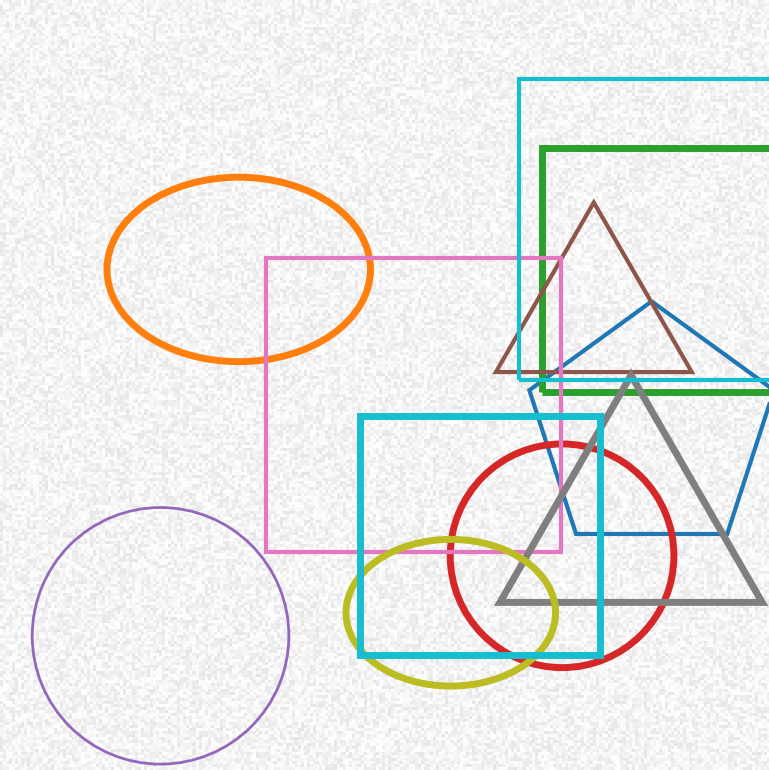[{"shape": "pentagon", "thickness": 1.5, "radius": 0.83, "center": [0.846, 0.442]}, {"shape": "oval", "thickness": 2.5, "radius": 0.86, "center": [0.31, 0.65]}, {"shape": "square", "thickness": 2.5, "radius": 0.79, "center": [0.863, 0.649]}, {"shape": "circle", "thickness": 2.5, "radius": 0.73, "center": [0.73, 0.278]}, {"shape": "circle", "thickness": 1, "radius": 0.83, "center": [0.209, 0.174]}, {"shape": "triangle", "thickness": 1.5, "radius": 0.73, "center": [0.771, 0.59]}, {"shape": "square", "thickness": 1.5, "radius": 0.96, "center": [0.537, 0.474]}, {"shape": "triangle", "thickness": 2.5, "radius": 0.98, "center": [0.82, 0.316]}, {"shape": "oval", "thickness": 2.5, "radius": 0.68, "center": [0.585, 0.204]}, {"shape": "square", "thickness": 2.5, "radius": 0.78, "center": [0.623, 0.305]}, {"shape": "square", "thickness": 1.5, "radius": 0.98, "center": [0.87, 0.703]}]